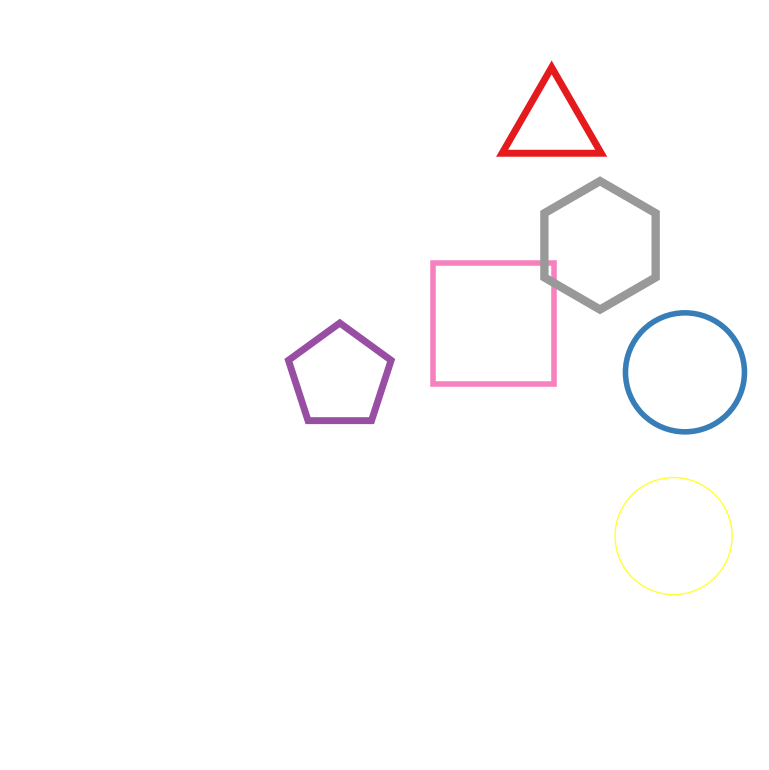[{"shape": "triangle", "thickness": 2.5, "radius": 0.37, "center": [0.716, 0.838]}, {"shape": "circle", "thickness": 2, "radius": 0.39, "center": [0.89, 0.516]}, {"shape": "pentagon", "thickness": 2.5, "radius": 0.35, "center": [0.441, 0.51]}, {"shape": "circle", "thickness": 0.5, "radius": 0.38, "center": [0.875, 0.304]}, {"shape": "square", "thickness": 2, "radius": 0.39, "center": [0.641, 0.58]}, {"shape": "hexagon", "thickness": 3, "radius": 0.42, "center": [0.779, 0.681]}]